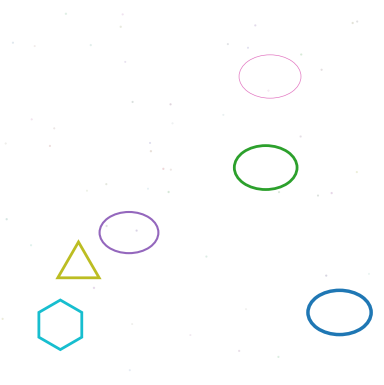[{"shape": "oval", "thickness": 2.5, "radius": 0.41, "center": [0.882, 0.188]}, {"shape": "oval", "thickness": 2, "radius": 0.41, "center": [0.69, 0.565]}, {"shape": "oval", "thickness": 1.5, "radius": 0.38, "center": [0.335, 0.396]}, {"shape": "oval", "thickness": 0.5, "radius": 0.4, "center": [0.701, 0.801]}, {"shape": "triangle", "thickness": 2, "radius": 0.31, "center": [0.204, 0.309]}, {"shape": "hexagon", "thickness": 2, "radius": 0.32, "center": [0.157, 0.156]}]